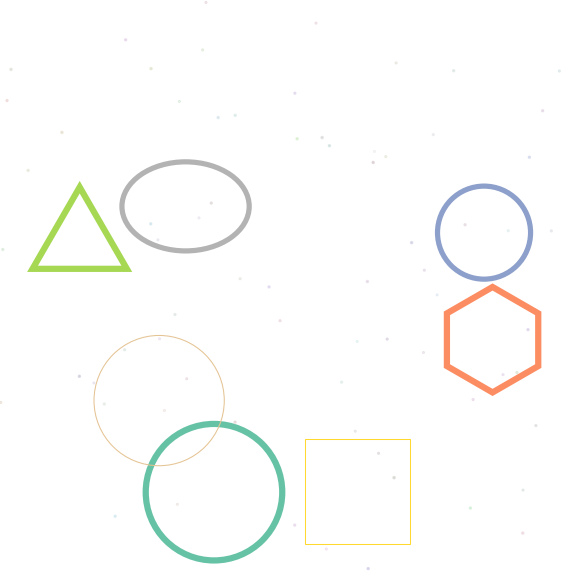[{"shape": "circle", "thickness": 3, "radius": 0.59, "center": [0.371, 0.147]}, {"shape": "hexagon", "thickness": 3, "radius": 0.46, "center": [0.853, 0.411]}, {"shape": "circle", "thickness": 2.5, "radius": 0.4, "center": [0.838, 0.596]}, {"shape": "triangle", "thickness": 3, "radius": 0.47, "center": [0.138, 0.581]}, {"shape": "square", "thickness": 0.5, "radius": 0.45, "center": [0.62, 0.149]}, {"shape": "circle", "thickness": 0.5, "radius": 0.56, "center": [0.276, 0.305]}, {"shape": "oval", "thickness": 2.5, "radius": 0.55, "center": [0.321, 0.642]}]